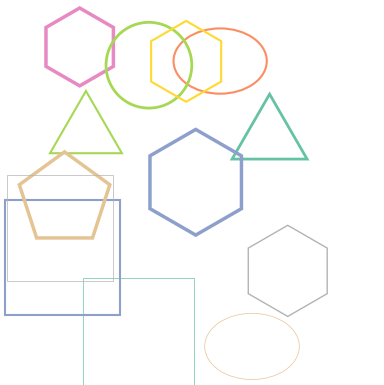[{"shape": "triangle", "thickness": 2, "radius": 0.56, "center": [0.7, 0.643]}, {"shape": "square", "thickness": 0.5, "radius": 0.72, "center": [0.359, 0.134]}, {"shape": "oval", "thickness": 1.5, "radius": 0.61, "center": [0.572, 0.841]}, {"shape": "square", "thickness": 1.5, "radius": 0.75, "center": [0.163, 0.331]}, {"shape": "hexagon", "thickness": 2.5, "radius": 0.69, "center": [0.508, 0.527]}, {"shape": "hexagon", "thickness": 2.5, "radius": 0.51, "center": [0.207, 0.878]}, {"shape": "circle", "thickness": 2, "radius": 0.56, "center": [0.387, 0.831]}, {"shape": "triangle", "thickness": 1.5, "radius": 0.54, "center": [0.223, 0.656]}, {"shape": "hexagon", "thickness": 1.5, "radius": 0.53, "center": [0.484, 0.841]}, {"shape": "oval", "thickness": 0.5, "radius": 0.61, "center": [0.655, 0.1]}, {"shape": "pentagon", "thickness": 2.5, "radius": 0.62, "center": [0.168, 0.482]}, {"shape": "square", "thickness": 0.5, "radius": 0.69, "center": [0.157, 0.407]}, {"shape": "hexagon", "thickness": 1, "radius": 0.59, "center": [0.747, 0.296]}]